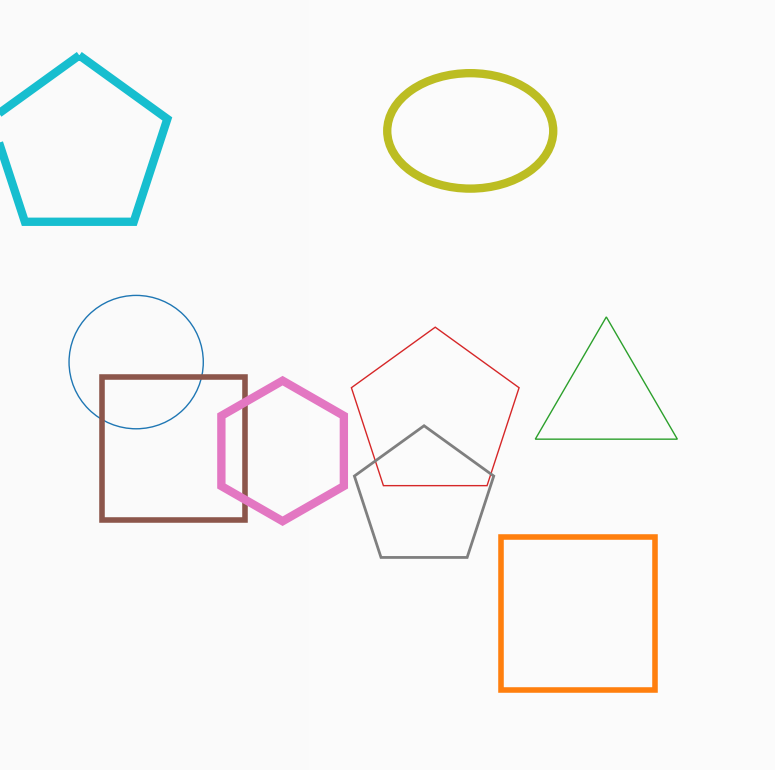[{"shape": "circle", "thickness": 0.5, "radius": 0.43, "center": [0.176, 0.53]}, {"shape": "square", "thickness": 2, "radius": 0.5, "center": [0.745, 0.203]}, {"shape": "triangle", "thickness": 0.5, "radius": 0.53, "center": [0.782, 0.483]}, {"shape": "pentagon", "thickness": 0.5, "radius": 0.57, "center": [0.562, 0.461]}, {"shape": "square", "thickness": 2, "radius": 0.46, "center": [0.224, 0.417]}, {"shape": "hexagon", "thickness": 3, "radius": 0.46, "center": [0.365, 0.414]}, {"shape": "pentagon", "thickness": 1, "radius": 0.47, "center": [0.547, 0.353]}, {"shape": "oval", "thickness": 3, "radius": 0.54, "center": [0.607, 0.83]}, {"shape": "pentagon", "thickness": 3, "radius": 0.6, "center": [0.102, 0.809]}]